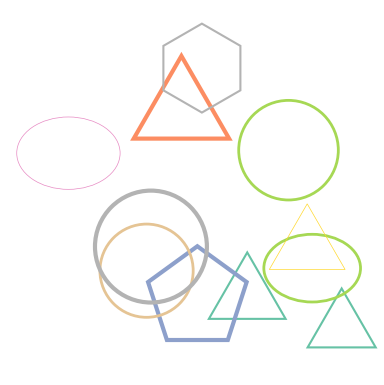[{"shape": "triangle", "thickness": 1.5, "radius": 0.51, "center": [0.887, 0.149]}, {"shape": "triangle", "thickness": 1.5, "radius": 0.58, "center": [0.642, 0.229]}, {"shape": "triangle", "thickness": 3, "radius": 0.72, "center": [0.471, 0.712]}, {"shape": "pentagon", "thickness": 3, "radius": 0.67, "center": [0.513, 0.226]}, {"shape": "oval", "thickness": 0.5, "radius": 0.67, "center": [0.178, 0.602]}, {"shape": "oval", "thickness": 2, "radius": 0.63, "center": [0.811, 0.303]}, {"shape": "circle", "thickness": 2, "radius": 0.65, "center": [0.749, 0.61]}, {"shape": "triangle", "thickness": 0.5, "radius": 0.57, "center": [0.798, 0.357]}, {"shape": "circle", "thickness": 2, "radius": 0.61, "center": [0.381, 0.297]}, {"shape": "circle", "thickness": 3, "radius": 0.73, "center": [0.392, 0.36]}, {"shape": "hexagon", "thickness": 1.5, "radius": 0.58, "center": [0.524, 0.823]}]